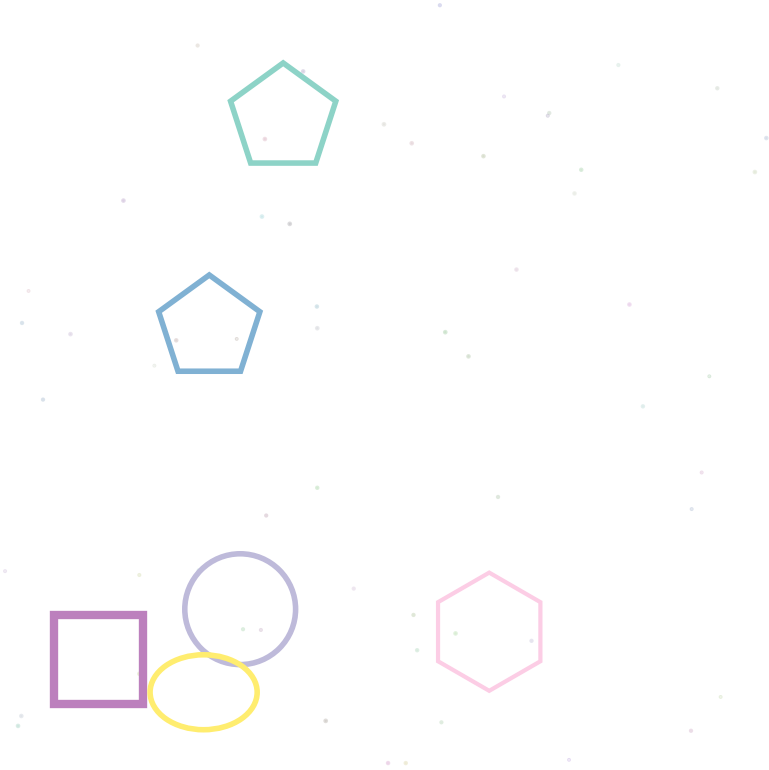[{"shape": "pentagon", "thickness": 2, "radius": 0.36, "center": [0.368, 0.846]}, {"shape": "circle", "thickness": 2, "radius": 0.36, "center": [0.312, 0.209]}, {"shape": "pentagon", "thickness": 2, "radius": 0.35, "center": [0.272, 0.574]}, {"shape": "hexagon", "thickness": 1.5, "radius": 0.38, "center": [0.635, 0.18]}, {"shape": "square", "thickness": 3, "radius": 0.29, "center": [0.128, 0.144]}, {"shape": "oval", "thickness": 2, "radius": 0.35, "center": [0.264, 0.101]}]